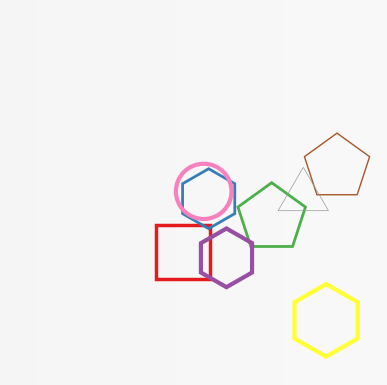[{"shape": "square", "thickness": 2.5, "radius": 0.35, "center": [0.472, 0.345]}, {"shape": "hexagon", "thickness": 2, "radius": 0.39, "center": [0.538, 0.484]}, {"shape": "pentagon", "thickness": 2, "radius": 0.46, "center": [0.701, 0.434]}, {"shape": "hexagon", "thickness": 3, "radius": 0.38, "center": [0.584, 0.33]}, {"shape": "hexagon", "thickness": 3, "radius": 0.47, "center": [0.842, 0.168]}, {"shape": "pentagon", "thickness": 1, "radius": 0.44, "center": [0.87, 0.566]}, {"shape": "circle", "thickness": 3, "radius": 0.36, "center": [0.526, 0.503]}, {"shape": "triangle", "thickness": 0.5, "radius": 0.38, "center": [0.783, 0.49]}]